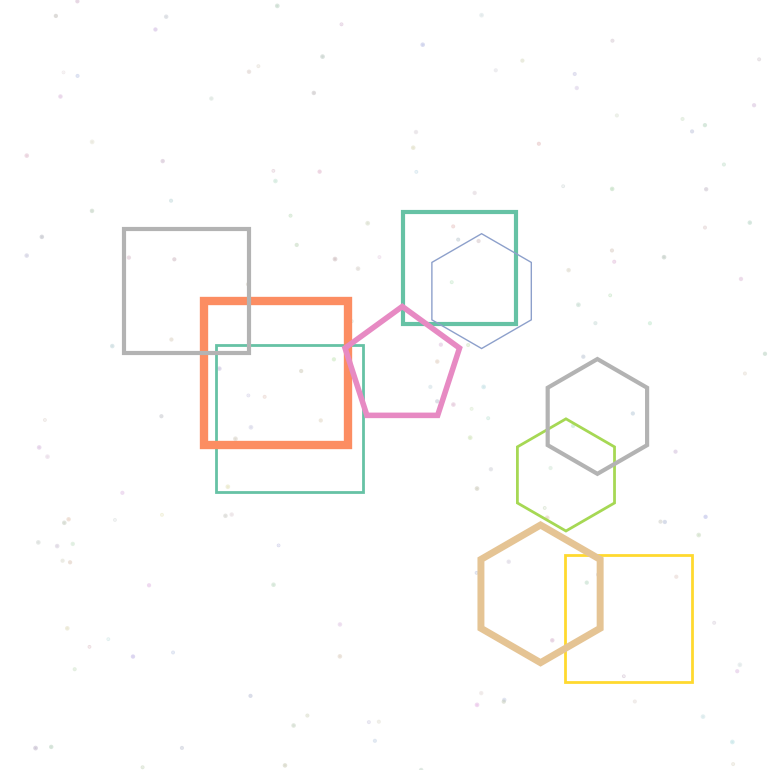[{"shape": "square", "thickness": 1, "radius": 0.48, "center": [0.376, 0.457]}, {"shape": "square", "thickness": 1.5, "radius": 0.36, "center": [0.597, 0.652]}, {"shape": "square", "thickness": 3, "radius": 0.47, "center": [0.358, 0.516]}, {"shape": "hexagon", "thickness": 0.5, "radius": 0.37, "center": [0.625, 0.622]}, {"shape": "pentagon", "thickness": 2, "radius": 0.39, "center": [0.522, 0.524]}, {"shape": "hexagon", "thickness": 1, "radius": 0.36, "center": [0.735, 0.383]}, {"shape": "square", "thickness": 1, "radius": 0.41, "center": [0.816, 0.197]}, {"shape": "hexagon", "thickness": 2.5, "radius": 0.45, "center": [0.702, 0.229]}, {"shape": "square", "thickness": 1.5, "radius": 0.4, "center": [0.242, 0.622]}, {"shape": "hexagon", "thickness": 1.5, "radius": 0.37, "center": [0.776, 0.459]}]